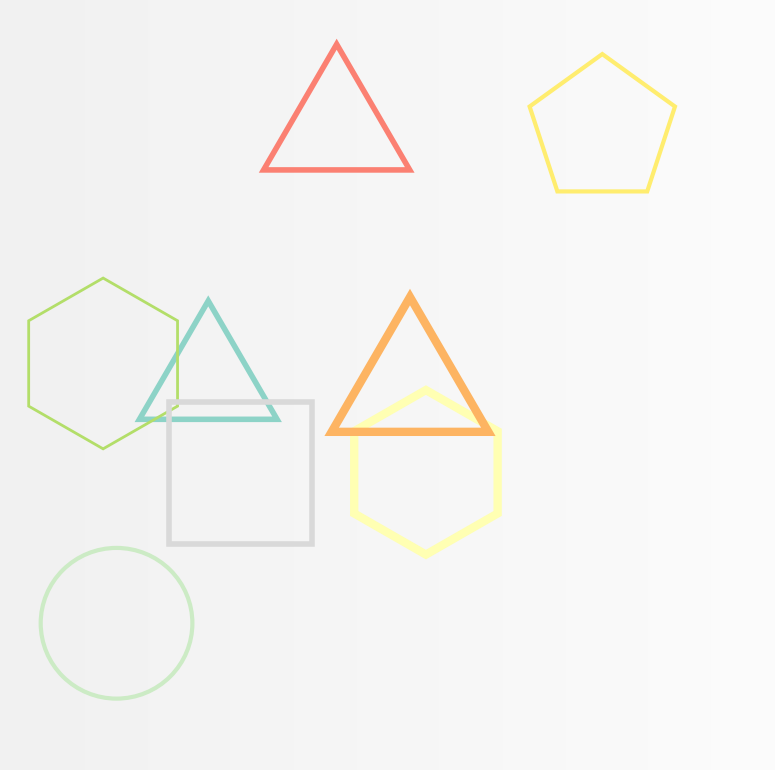[{"shape": "triangle", "thickness": 2, "radius": 0.51, "center": [0.269, 0.507]}, {"shape": "hexagon", "thickness": 3, "radius": 0.53, "center": [0.55, 0.387]}, {"shape": "triangle", "thickness": 2, "radius": 0.54, "center": [0.434, 0.834]}, {"shape": "triangle", "thickness": 3, "radius": 0.58, "center": [0.529, 0.498]}, {"shape": "hexagon", "thickness": 1, "radius": 0.55, "center": [0.133, 0.528]}, {"shape": "square", "thickness": 2, "radius": 0.46, "center": [0.31, 0.386]}, {"shape": "circle", "thickness": 1.5, "radius": 0.49, "center": [0.15, 0.191]}, {"shape": "pentagon", "thickness": 1.5, "radius": 0.49, "center": [0.777, 0.831]}]